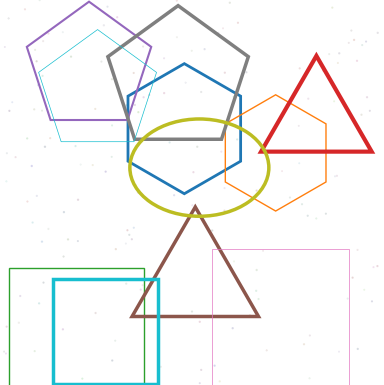[{"shape": "hexagon", "thickness": 2, "radius": 0.84, "center": [0.479, 0.666]}, {"shape": "hexagon", "thickness": 1, "radius": 0.75, "center": [0.716, 0.603]}, {"shape": "square", "thickness": 1, "radius": 0.88, "center": [0.199, 0.129]}, {"shape": "triangle", "thickness": 3, "radius": 0.83, "center": [0.822, 0.689]}, {"shape": "pentagon", "thickness": 1.5, "radius": 0.85, "center": [0.231, 0.826]}, {"shape": "triangle", "thickness": 2.5, "radius": 0.95, "center": [0.507, 0.273]}, {"shape": "square", "thickness": 0.5, "radius": 0.89, "center": [0.729, 0.176]}, {"shape": "pentagon", "thickness": 2.5, "radius": 0.96, "center": [0.463, 0.793]}, {"shape": "oval", "thickness": 2.5, "radius": 0.9, "center": [0.518, 0.565]}, {"shape": "pentagon", "thickness": 0.5, "radius": 0.81, "center": [0.253, 0.762]}, {"shape": "square", "thickness": 2.5, "radius": 0.68, "center": [0.275, 0.138]}]